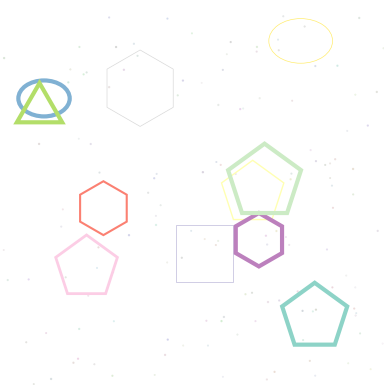[{"shape": "pentagon", "thickness": 3, "radius": 0.44, "center": [0.817, 0.177]}, {"shape": "pentagon", "thickness": 1, "radius": 0.43, "center": [0.656, 0.499]}, {"shape": "square", "thickness": 0.5, "radius": 0.37, "center": [0.531, 0.341]}, {"shape": "hexagon", "thickness": 1.5, "radius": 0.35, "center": [0.269, 0.459]}, {"shape": "oval", "thickness": 3, "radius": 0.33, "center": [0.114, 0.744]}, {"shape": "triangle", "thickness": 3, "radius": 0.34, "center": [0.103, 0.716]}, {"shape": "pentagon", "thickness": 2, "radius": 0.42, "center": [0.225, 0.305]}, {"shape": "hexagon", "thickness": 0.5, "radius": 0.5, "center": [0.364, 0.771]}, {"shape": "hexagon", "thickness": 3, "radius": 0.35, "center": [0.672, 0.377]}, {"shape": "pentagon", "thickness": 3, "radius": 0.5, "center": [0.687, 0.527]}, {"shape": "oval", "thickness": 0.5, "radius": 0.41, "center": [0.781, 0.894]}]